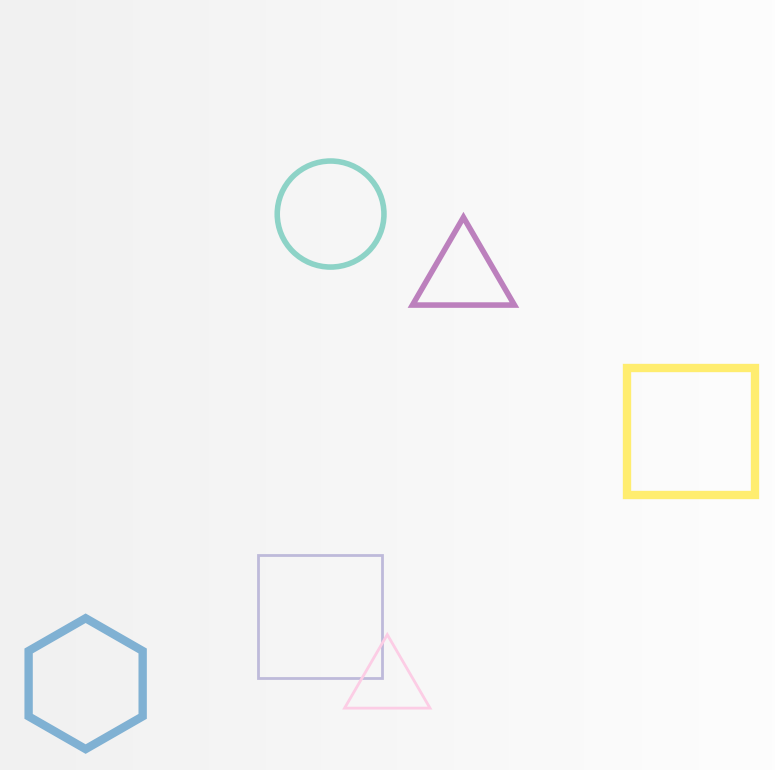[{"shape": "circle", "thickness": 2, "radius": 0.34, "center": [0.427, 0.722]}, {"shape": "square", "thickness": 1, "radius": 0.4, "center": [0.413, 0.199]}, {"shape": "hexagon", "thickness": 3, "radius": 0.42, "center": [0.111, 0.112]}, {"shape": "triangle", "thickness": 1, "radius": 0.32, "center": [0.5, 0.112]}, {"shape": "triangle", "thickness": 2, "radius": 0.38, "center": [0.598, 0.642]}, {"shape": "square", "thickness": 3, "radius": 0.41, "center": [0.892, 0.439]}]